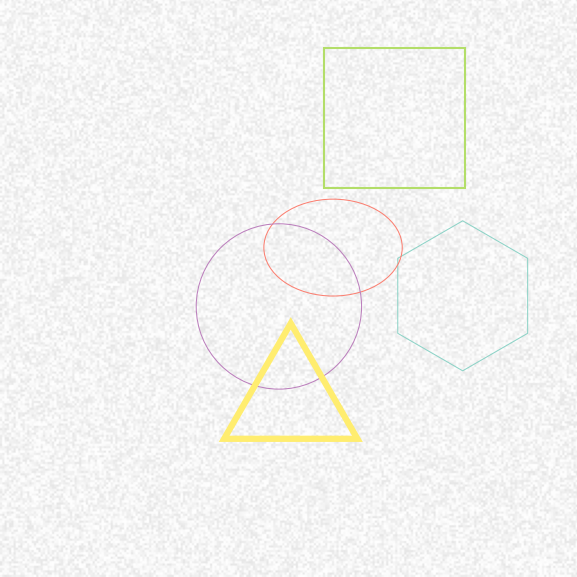[{"shape": "hexagon", "thickness": 0.5, "radius": 0.65, "center": [0.801, 0.487]}, {"shape": "oval", "thickness": 0.5, "radius": 0.6, "center": [0.577, 0.57]}, {"shape": "square", "thickness": 1, "radius": 0.61, "center": [0.683, 0.795]}, {"shape": "circle", "thickness": 0.5, "radius": 0.72, "center": [0.483, 0.468]}, {"shape": "triangle", "thickness": 3, "radius": 0.67, "center": [0.503, 0.306]}]